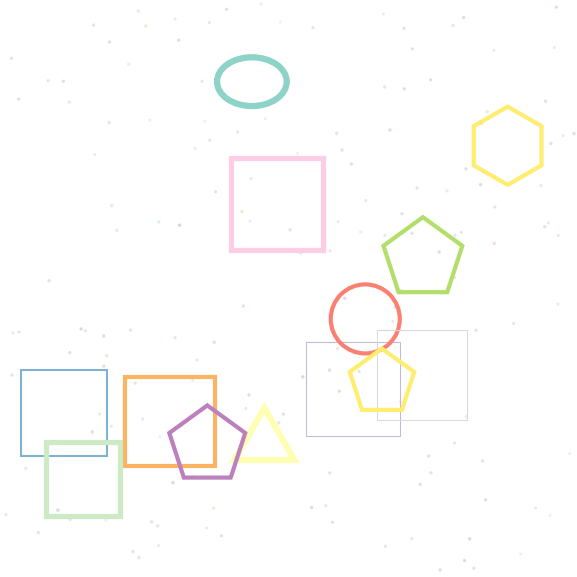[{"shape": "oval", "thickness": 3, "radius": 0.3, "center": [0.436, 0.858]}, {"shape": "triangle", "thickness": 3, "radius": 0.3, "center": [0.458, 0.233]}, {"shape": "square", "thickness": 0.5, "radius": 0.41, "center": [0.611, 0.326]}, {"shape": "circle", "thickness": 2, "radius": 0.3, "center": [0.632, 0.447]}, {"shape": "square", "thickness": 1, "radius": 0.37, "center": [0.111, 0.284]}, {"shape": "square", "thickness": 2, "radius": 0.39, "center": [0.294, 0.269]}, {"shape": "pentagon", "thickness": 2, "radius": 0.36, "center": [0.732, 0.551]}, {"shape": "square", "thickness": 2.5, "radius": 0.4, "center": [0.48, 0.646]}, {"shape": "square", "thickness": 0.5, "radius": 0.39, "center": [0.73, 0.35]}, {"shape": "pentagon", "thickness": 2, "radius": 0.35, "center": [0.359, 0.228]}, {"shape": "square", "thickness": 2.5, "radius": 0.32, "center": [0.144, 0.169]}, {"shape": "hexagon", "thickness": 2, "radius": 0.34, "center": [0.879, 0.747]}, {"shape": "pentagon", "thickness": 2, "radius": 0.29, "center": [0.661, 0.337]}]